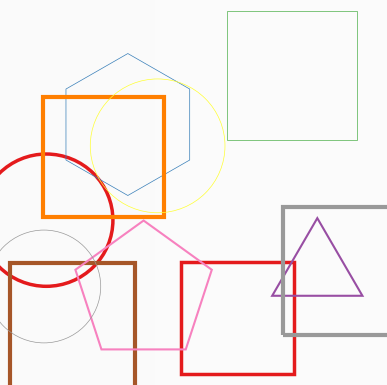[{"shape": "square", "thickness": 2.5, "radius": 0.73, "center": [0.613, 0.174]}, {"shape": "circle", "thickness": 2.5, "radius": 0.86, "center": [0.12, 0.428]}, {"shape": "hexagon", "thickness": 0.5, "radius": 0.92, "center": [0.33, 0.677]}, {"shape": "square", "thickness": 0.5, "radius": 0.84, "center": [0.752, 0.804]}, {"shape": "triangle", "thickness": 1.5, "radius": 0.67, "center": [0.819, 0.299]}, {"shape": "square", "thickness": 3, "radius": 0.78, "center": [0.267, 0.592]}, {"shape": "circle", "thickness": 0.5, "radius": 0.87, "center": [0.407, 0.621]}, {"shape": "square", "thickness": 3, "radius": 0.8, "center": [0.187, 0.157]}, {"shape": "pentagon", "thickness": 1.5, "radius": 0.93, "center": [0.371, 0.242]}, {"shape": "square", "thickness": 3, "radius": 0.83, "center": [0.896, 0.297]}, {"shape": "circle", "thickness": 0.5, "radius": 0.73, "center": [0.113, 0.256]}]